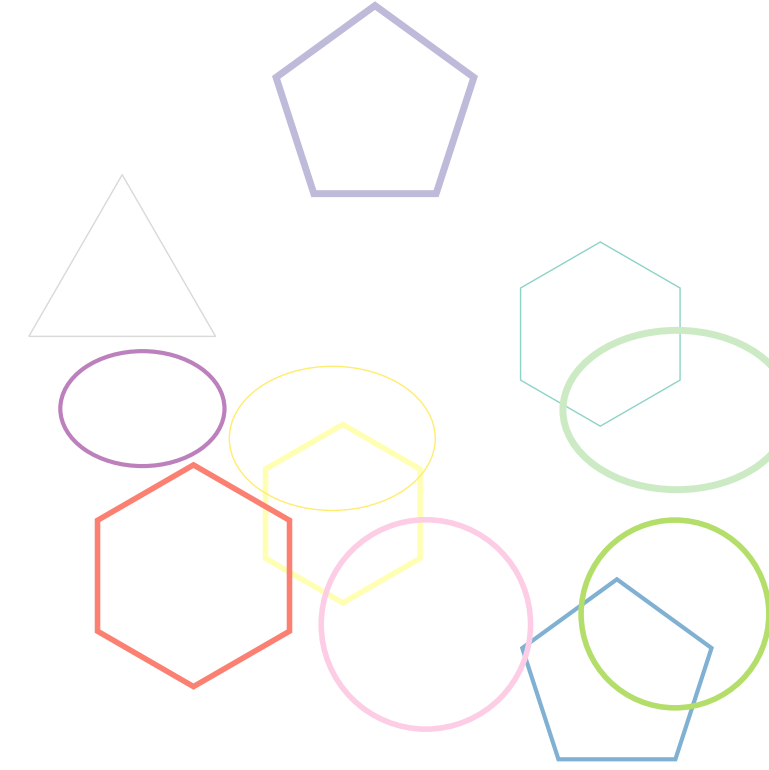[{"shape": "hexagon", "thickness": 0.5, "radius": 0.6, "center": [0.78, 0.566]}, {"shape": "hexagon", "thickness": 2, "radius": 0.58, "center": [0.445, 0.333]}, {"shape": "pentagon", "thickness": 2.5, "radius": 0.68, "center": [0.487, 0.858]}, {"shape": "hexagon", "thickness": 2, "radius": 0.72, "center": [0.251, 0.252]}, {"shape": "pentagon", "thickness": 1.5, "radius": 0.65, "center": [0.801, 0.118]}, {"shape": "circle", "thickness": 2, "radius": 0.61, "center": [0.877, 0.203]}, {"shape": "circle", "thickness": 2, "radius": 0.68, "center": [0.553, 0.189]}, {"shape": "triangle", "thickness": 0.5, "radius": 0.7, "center": [0.159, 0.633]}, {"shape": "oval", "thickness": 1.5, "radius": 0.53, "center": [0.185, 0.469]}, {"shape": "oval", "thickness": 2.5, "radius": 0.74, "center": [0.879, 0.468]}, {"shape": "oval", "thickness": 0.5, "radius": 0.67, "center": [0.432, 0.431]}]